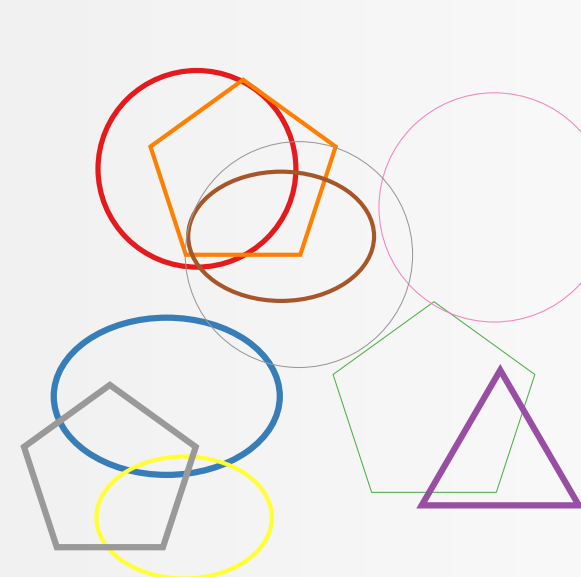[{"shape": "circle", "thickness": 2.5, "radius": 0.85, "center": [0.339, 0.707]}, {"shape": "oval", "thickness": 3, "radius": 0.97, "center": [0.287, 0.313]}, {"shape": "pentagon", "thickness": 0.5, "radius": 0.91, "center": [0.747, 0.294]}, {"shape": "triangle", "thickness": 3, "radius": 0.78, "center": [0.861, 0.202]}, {"shape": "pentagon", "thickness": 2, "radius": 0.84, "center": [0.418, 0.694]}, {"shape": "oval", "thickness": 2, "radius": 0.75, "center": [0.317, 0.103]}, {"shape": "oval", "thickness": 2, "radius": 0.8, "center": [0.484, 0.59]}, {"shape": "circle", "thickness": 0.5, "radius": 0.99, "center": [0.85, 0.64]}, {"shape": "pentagon", "thickness": 3, "radius": 0.78, "center": [0.189, 0.177]}, {"shape": "circle", "thickness": 0.5, "radius": 0.98, "center": [0.514, 0.558]}]